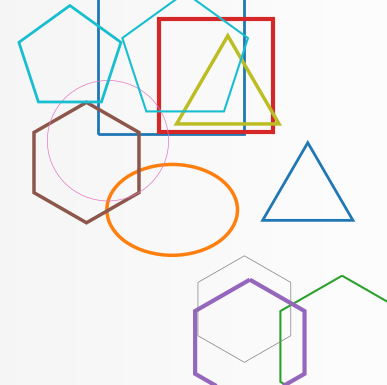[{"shape": "square", "thickness": 2, "radius": 0.94, "center": [0.442, 0.841]}, {"shape": "triangle", "thickness": 2, "radius": 0.67, "center": [0.794, 0.495]}, {"shape": "oval", "thickness": 2.5, "radius": 0.84, "center": [0.444, 0.455]}, {"shape": "hexagon", "thickness": 1.5, "radius": 0.92, "center": [0.883, 0.1]}, {"shape": "square", "thickness": 3, "radius": 0.74, "center": [0.558, 0.804]}, {"shape": "hexagon", "thickness": 3, "radius": 0.81, "center": [0.645, 0.111]}, {"shape": "hexagon", "thickness": 2.5, "radius": 0.78, "center": [0.223, 0.578]}, {"shape": "circle", "thickness": 0.5, "radius": 0.78, "center": [0.279, 0.635]}, {"shape": "hexagon", "thickness": 0.5, "radius": 0.69, "center": [0.631, 0.197]}, {"shape": "triangle", "thickness": 2.5, "radius": 0.76, "center": [0.588, 0.754]}, {"shape": "pentagon", "thickness": 1.5, "radius": 0.85, "center": [0.478, 0.849]}, {"shape": "pentagon", "thickness": 2, "radius": 0.69, "center": [0.18, 0.847]}]